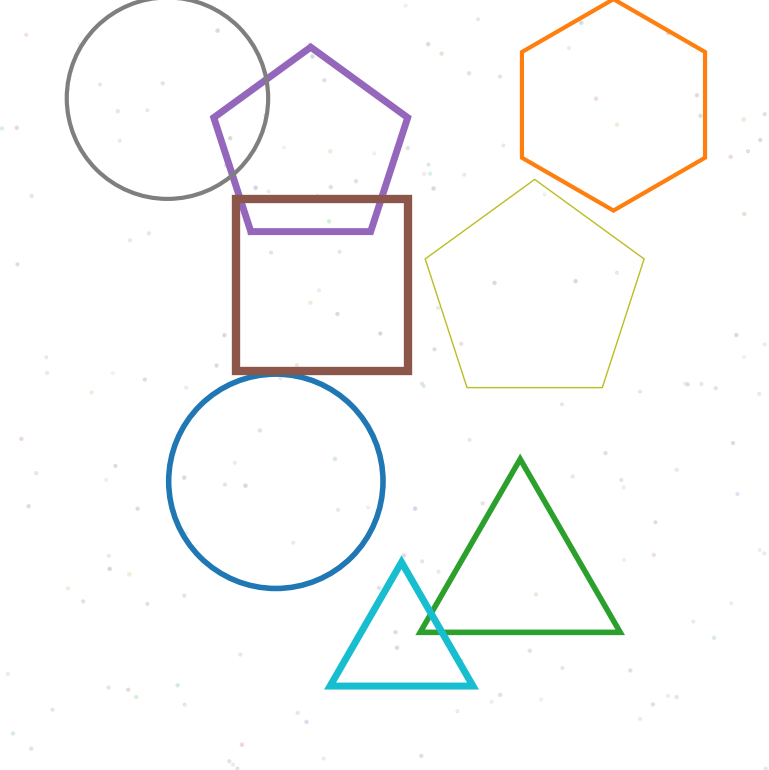[{"shape": "circle", "thickness": 2, "radius": 0.7, "center": [0.358, 0.375]}, {"shape": "hexagon", "thickness": 1.5, "radius": 0.69, "center": [0.797, 0.864]}, {"shape": "triangle", "thickness": 2, "radius": 0.75, "center": [0.676, 0.254]}, {"shape": "pentagon", "thickness": 2.5, "radius": 0.66, "center": [0.404, 0.806]}, {"shape": "square", "thickness": 3, "radius": 0.56, "center": [0.418, 0.63]}, {"shape": "circle", "thickness": 1.5, "radius": 0.65, "center": [0.217, 0.872]}, {"shape": "pentagon", "thickness": 0.5, "radius": 0.75, "center": [0.694, 0.618]}, {"shape": "triangle", "thickness": 2.5, "radius": 0.54, "center": [0.521, 0.163]}]